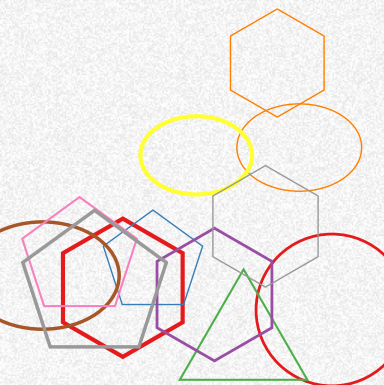[{"shape": "circle", "thickness": 2, "radius": 0.99, "center": [0.862, 0.195]}, {"shape": "hexagon", "thickness": 3, "radius": 0.9, "center": [0.319, 0.253]}, {"shape": "pentagon", "thickness": 1, "radius": 0.68, "center": [0.397, 0.319]}, {"shape": "triangle", "thickness": 1.5, "radius": 0.96, "center": [0.633, 0.109]}, {"shape": "hexagon", "thickness": 2, "radius": 0.86, "center": [0.557, 0.235]}, {"shape": "hexagon", "thickness": 1, "radius": 0.7, "center": [0.72, 0.836]}, {"shape": "oval", "thickness": 1, "radius": 0.81, "center": [0.777, 0.617]}, {"shape": "oval", "thickness": 3, "radius": 0.73, "center": [0.51, 0.596]}, {"shape": "oval", "thickness": 2.5, "radius": 1.0, "center": [0.11, 0.284]}, {"shape": "pentagon", "thickness": 1.5, "radius": 0.78, "center": [0.207, 0.332]}, {"shape": "hexagon", "thickness": 1, "radius": 0.79, "center": [0.69, 0.412]}, {"shape": "pentagon", "thickness": 2.5, "radius": 0.98, "center": [0.246, 0.258]}]